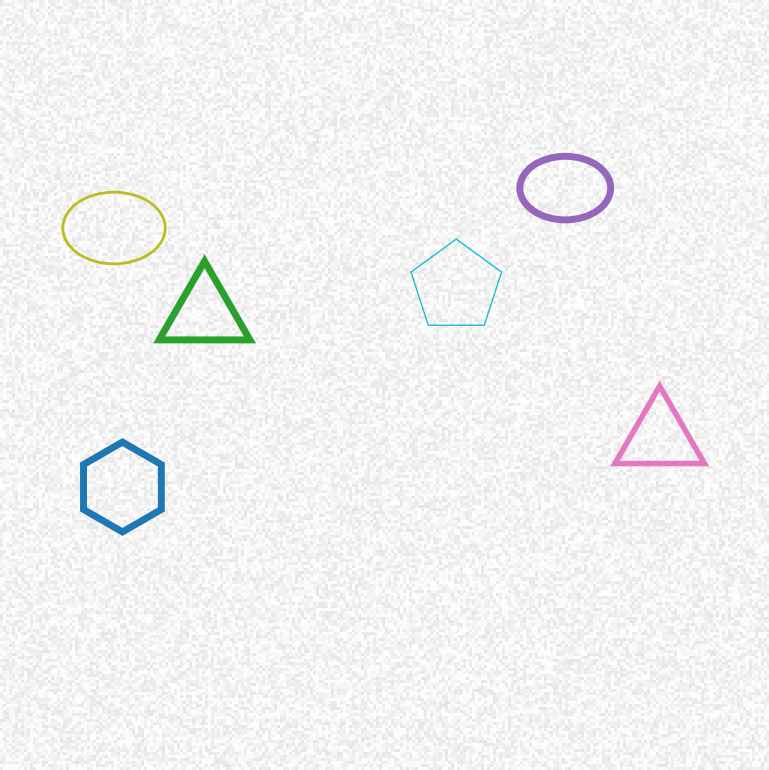[{"shape": "hexagon", "thickness": 2.5, "radius": 0.29, "center": [0.159, 0.368]}, {"shape": "triangle", "thickness": 2.5, "radius": 0.34, "center": [0.266, 0.593]}, {"shape": "oval", "thickness": 2.5, "radius": 0.29, "center": [0.734, 0.756]}, {"shape": "triangle", "thickness": 2, "radius": 0.34, "center": [0.857, 0.432]}, {"shape": "oval", "thickness": 1, "radius": 0.33, "center": [0.148, 0.704]}, {"shape": "pentagon", "thickness": 0.5, "radius": 0.31, "center": [0.593, 0.628]}]